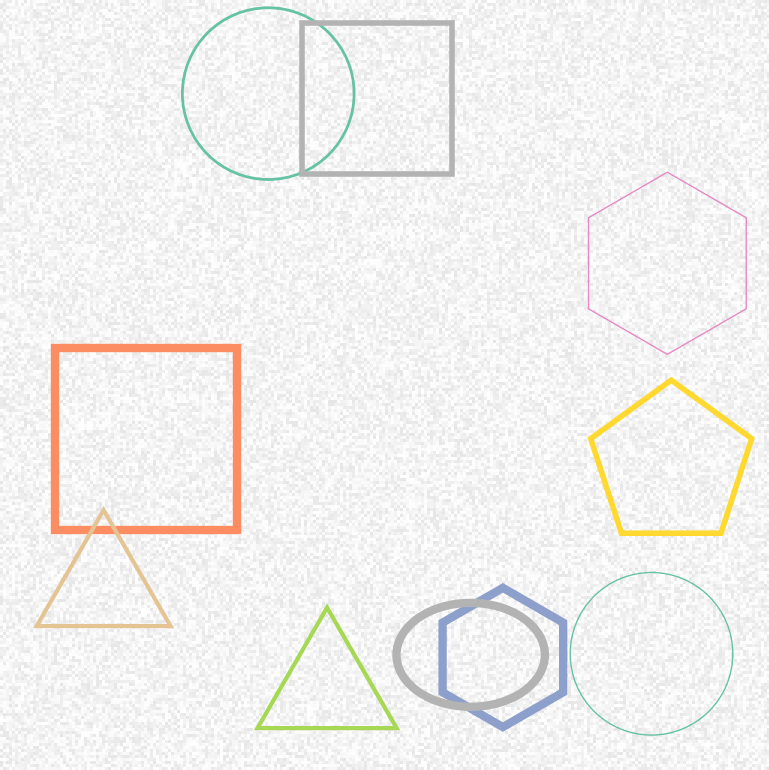[{"shape": "circle", "thickness": 0.5, "radius": 0.53, "center": [0.846, 0.151]}, {"shape": "circle", "thickness": 1, "radius": 0.56, "center": [0.348, 0.878]}, {"shape": "square", "thickness": 3, "radius": 0.59, "center": [0.19, 0.43]}, {"shape": "hexagon", "thickness": 3, "radius": 0.45, "center": [0.653, 0.146]}, {"shape": "hexagon", "thickness": 0.5, "radius": 0.59, "center": [0.867, 0.658]}, {"shape": "triangle", "thickness": 1.5, "radius": 0.52, "center": [0.425, 0.107]}, {"shape": "pentagon", "thickness": 2, "radius": 0.55, "center": [0.872, 0.396]}, {"shape": "triangle", "thickness": 1.5, "radius": 0.5, "center": [0.135, 0.237]}, {"shape": "oval", "thickness": 3, "radius": 0.48, "center": [0.611, 0.15]}, {"shape": "square", "thickness": 2, "radius": 0.49, "center": [0.49, 0.872]}]